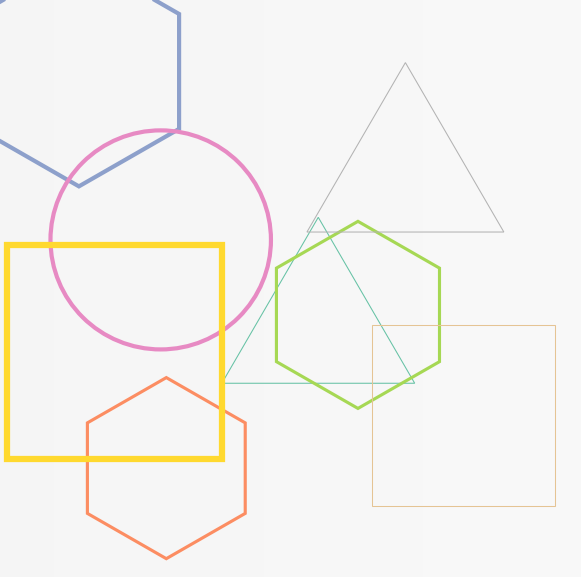[{"shape": "triangle", "thickness": 0.5, "radius": 0.96, "center": [0.548, 0.431]}, {"shape": "hexagon", "thickness": 1.5, "radius": 0.78, "center": [0.286, 0.189]}, {"shape": "hexagon", "thickness": 2, "radius": 1.0, "center": [0.136, 0.875]}, {"shape": "circle", "thickness": 2, "radius": 0.95, "center": [0.276, 0.584]}, {"shape": "hexagon", "thickness": 1.5, "radius": 0.81, "center": [0.616, 0.454]}, {"shape": "square", "thickness": 3, "radius": 0.92, "center": [0.197, 0.39]}, {"shape": "square", "thickness": 0.5, "radius": 0.79, "center": [0.798, 0.28]}, {"shape": "triangle", "thickness": 0.5, "radius": 0.98, "center": [0.697, 0.695]}]